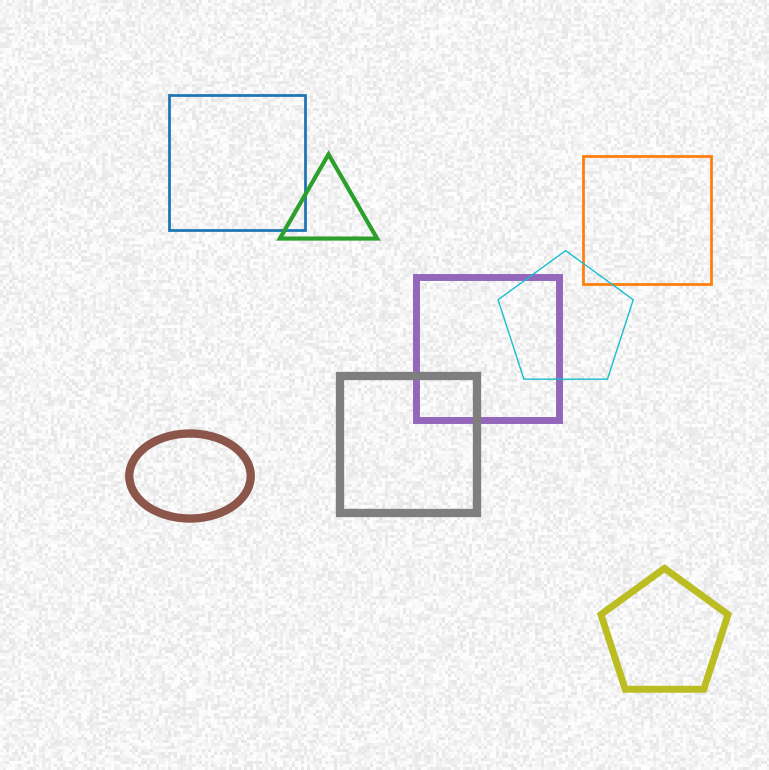[{"shape": "square", "thickness": 1, "radius": 0.44, "center": [0.308, 0.789]}, {"shape": "square", "thickness": 1, "radius": 0.41, "center": [0.84, 0.714]}, {"shape": "triangle", "thickness": 1.5, "radius": 0.36, "center": [0.427, 0.727]}, {"shape": "square", "thickness": 2.5, "radius": 0.46, "center": [0.633, 0.547]}, {"shape": "oval", "thickness": 3, "radius": 0.39, "center": [0.247, 0.382]}, {"shape": "square", "thickness": 3, "radius": 0.45, "center": [0.531, 0.423]}, {"shape": "pentagon", "thickness": 2.5, "radius": 0.43, "center": [0.863, 0.175]}, {"shape": "pentagon", "thickness": 0.5, "radius": 0.46, "center": [0.735, 0.582]}]